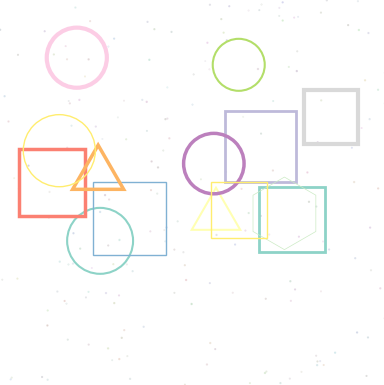[{"shape": "square", "thickness": 2, "radius": 0.43, "center": [0.758, 0.43]}, {"shape": "circle", "thickness": 1.5, "radius": 0.43, "center": [0.26, 0.374]}, {"shape": "triangle", "thickness": 1.5, "radius": 0.36, "center": [0.561, 0.439]}, {"shape": "square", "thickness": 2, "radius": 0.46, "center": [0.676, 0.62]}, {"shape": "square", "thickness": 2.5, "radius": 0.43, "center": [0.135, 0.526]}, {"shape": "square", "thickness": 1, "radius": 0.47, "center": [0.336, 0.434]}, {"shape": "triangle", "thickness": 2.5, "radius": 0.38, "center": [0.255, 0.546]}, {"shape": "circle", "thickness": 1.5, "radius": 0.34, "center": [0.62, 0.832]}, {"shape": "circle", "thickness": 3, "radius": 0.39, "center": [0.199, 0.85]}, {"shape": "square", "thickness": 3, "radius": 0.35, "center": [0.859, 0.696]}, {"shape": "circle", "thickness": 2.5, "radius": 0.39, "center": [0.555, 0.575]}, {"shape": "hexagon", "thickness": 0.5, "radius": 0.47, "center": [0.739, 0.446]}, {"shape": "circle", "thickness": 1, "radius": 0.47, "center": [0.154, 0.609]}, {"shape": "square", "thickness": 1, "radius": 0.36, "center": [0.62, 0.456]}]